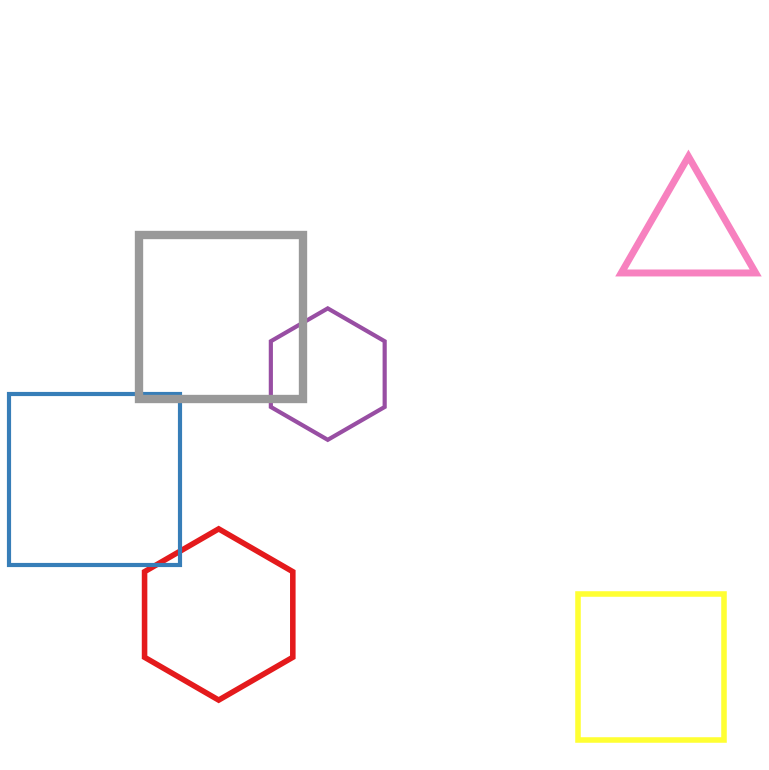[{"shape": "hexagon", "thickness": 2, "radius": 0.56, "center": [0.284, 0.202]}, {"shape": "square", "thickness": 1.5, "radius": 0.56, "center": [0.123, 0.378]}, {"shape": "hexagon", "thickness": 1.5, "radius": 0.43, "center": [0.426, 0.514]}, {"shape": "square", "thickness": 2, "radius": 0.48, "center": [0.846, 0.134]}, {"shape": "triangle", "thickness": 2.5, "radius": 0.5, "center": [0.894, 0.696]}, {"shape": "square", "thickness": 3, "radius": 0.53, "center": [0.287, 0.589]}]